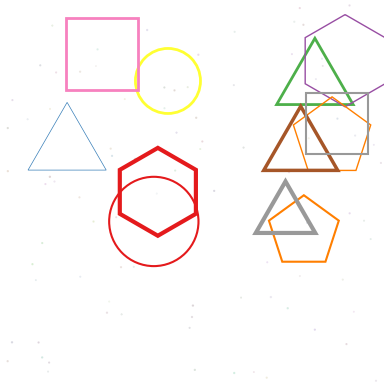[{"shape": "circle", "thickness": 1.5, "radius": 0.58, "center": [0.4, 0.425]}, {"shape": "hexagon", "thickness": 3, "radius": 0.57, "center": [0.41, 0.502]}, {"shape": "triangle", "thickness": 0.5, "radius": 0.59, "center": [0.174, 0.617]}, {"shape": "triangle", "thickness": 2, "radius": 0.57, "center": [0.818, 0.786]}, {"shape": "hexagon", "thickness": 1, "radius": 0.6, "center": [0.896, 0.842]}, {"shape": "pentagon", "thickness": 1, "radius": 0.53, "center": [0.862, 0.643]}, {"shape": "pentagon", "thickness": 1.5, "radius": 0.48, "center": [0.789, 0.397]}, {"shape": "circle", "thickness": 2, "radius": 0.42, "center": [0.436, 0.79]}, {"shape": "triangle", "thickness": 2.5, "radius": 0.55, "center": [0.781, 0.613]}, {"shape": "square", "thickness": 2, "radius": 0.47, "center": [0.266, 0.86]}, {"shape": "triangle", "thickness": 3, "radius": 0.45, "center": [0.742, 0.44]}, {"shape": "square", "thickness": 1.5, "radius": 0.4, "center": [0.876, 0.679]}]